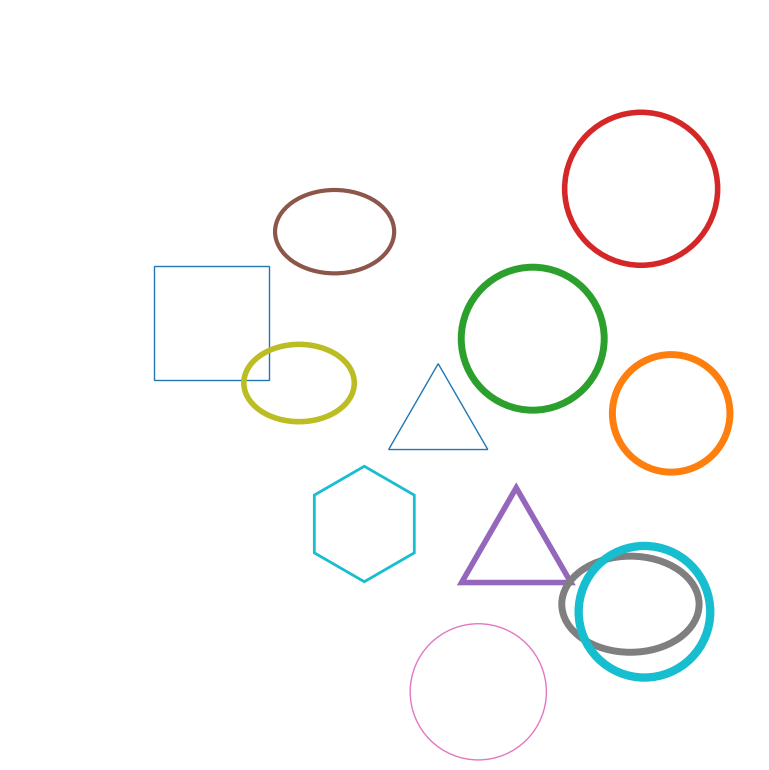[{"shape": "triangle", "thickness": 0.5, "radius": 0.37, "center": [0.569, 0.453]}, {"shape": "square", "thickness": 0.5, "radius": 0.37, "center": [0.275, 0.581]}, {"shape": "circle", "thickness": 2.5, "radius": 0.38, "center": [0.872, 0.463]}, {"shape": "circle", "thickness": 2.5, "radius": 0.46, "center": [0.692, 0.56]}, {"shape": "circle", "thickness": 2, "radius": 0.5, "center": [0.833, 0.755]}, {"shape": "triangle", "thickness": 2, "radius": 0.41, "center": [0.67, 0.284]}, {"shape": "oval", "thickness": 1.5, "radius": 0.39, "center": [0.435, 0.699]}, {"shape": "circle", "thickness": 0.5, "radius": 0.44, "center": [0.621, 0.102]}, {"shape": "oval", "thickness": 2.5, "radius": 0.45, "center": [0.819, 0.215]}, {"shape": "oval", "thickness": 2, "radius": 0.36, "center": [0.388, 0.503]}, {"shape": "hexagon", "thickness": 1, "radius": 0.37, "center": [0.473, 0.32]}, {"shape": "circle", "thickness": 3, "radius": 0.43, "center": [0.837, 0.206]}]